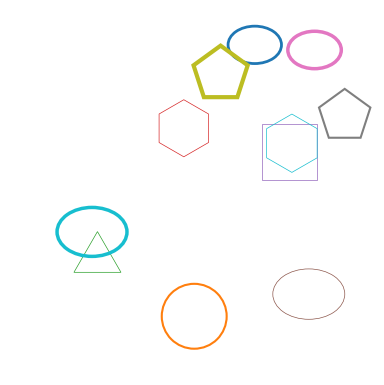[{"shape": "oval", "thickness": 2, "radius": 0.35, "center": [0.662, 0.883]}, {"shape": "circle", "thickness": 1.5, "radius": 0.42, "center": [0.504, 0.179]}, {"shape": "triangle", "thickness": 0.5, "radius": 0.35, "center": [0.253, 0.328]}, {"shape": "hexagon", "thickness": 0.5, "radius": 0.37, "center": [0.477, 0.667]}, {"shape": "square", "thickness": 0.5, "radius": 0.36, "center": [0.752, 0.605]}, {"shape": "oval", "thickness": 0.5, "radius": 0.47, "center": [0.802, 0.236]}, {"shape": "oval", "thickness": 2.5, "radius": 0.35, "center": [0.817, 0.87]}, {"shape": "pentagon", "thickness": 1.5, "radius": 0.35, "center": [0.895, 0.699]}, {"shape": "pentagon", "thickness": 3, "radius": 0.37, "center": [0.573, 0.807]}, {"shape": "hexagon", "thickness": 0.5, "radius": 0.38, "center": [0.758, 0.628]}, {"shape": "oval", "thickness": 2.5, "radius": 0.45, "center": [0.239, 0.398]}]